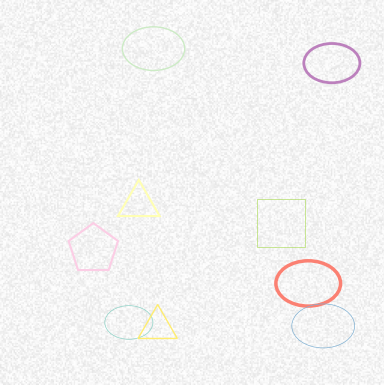[{"shape": "oval", "thickness": 0.5, "radius": 0.31, "center": [0.335, 0.162]}, {"shape": "triangle", "thickness": 1.5, "radius": 0.31, "center": [0.361, 0.47]}, {"shape": "oval", "thickness": 2.5, "radius": 0.42, "center": [0.801, 0.264]}, {"shape": "oval", "thickness": 0.5, "radius": 0.41, "center": [0.84, 0.153]}, {"shape": "square", "thickness": 0.5, "radius": 0.31, "center": [0.73, 0.421]}, {"shape": "pentagon", "thickness": 1.5, "radius": 0.34, "center": [0.242, 0.353]}, {"shape": "oval", "thickness": 2, "radius": 0.36, "center": [0.862, 0.836]}, {"shape": "oval", "thickness": 1, "radius": 0.41, "center": [0.399, 0.874]}, {"shape": "triangle", "thickness": 1, "radius": 0.29, "center": [0.41, 0.15]}]